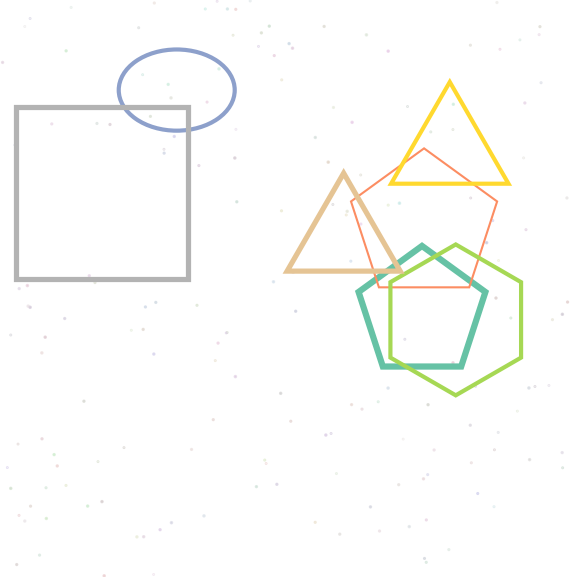[{"shape": "pentagon", "thickness": 3, "radius": 0.58, "center": [0.731, 0.458]}, {"shape": "pentagon", "thickness": 1, "radius": 0.67, "center": [0.734, 0.609]}, {"shape": "oval", "thickness": 2, "radius": 0.5, "center": [0.306, 0.843]}, {"shape": "hexagon", "thickness": 2, "radius": 0.65, "center": [0.789, 0.445]}, {"shape": "triangle", "thickness": 2, "radius": 0.59, "center": [0.779, 0.74]}, {"shape": "triangle", "thickness": 2.5, "radius": 0.57, "center": [0.595, 0.586]}, {"shape": "square", "thickness": 2.5, "radius": 0.75, "center": [0.177, 0.665]}]